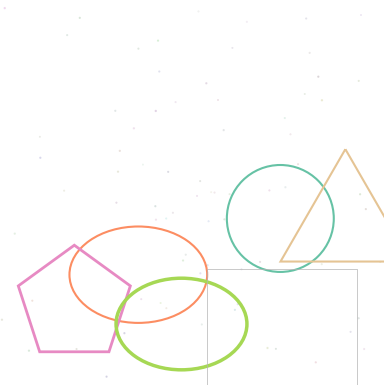[{"shape": "circle", "thickness": 1.5, "radius": 0.69, "center": [0.728, 0.433]}, {"shape": "oval", "thickness": 1.5, "radius": 0.89, "center": [0.359, 0.286]}, {"shape": "pentagon", "thickness": 2, "radius": 0.77, "center": [0.193, 0.21]}, {"shape": "oval", "thickness": 2.5, "radius": 0.85, "center": [0.471, 0.158]}, {"shape": "triangle", "thickness": 1.5, "radius": 0.97, "center": [0.897, 0.418]}, {"shape": "square", "thickness": 0.5, "radius": 0.98, "center": [0.732, 0.106]}]